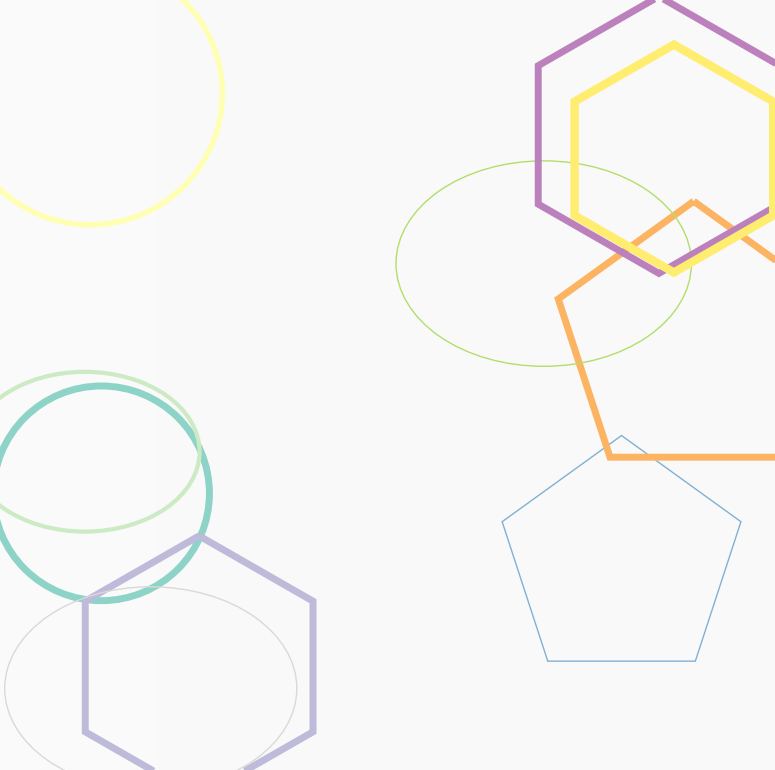[{"shape": "circle", "thickness": 2.5, "radius": 0.7, "center": [0.131, 0.359]}, {"shape": "circle", "thickness": 2, "radius": 0.85, "center": [0.116, 0.879]}, {"shape": "hexagon", "thickness": 2.5, "radius": 0.85, "center": [0.257, 0.134]}, {"shape": "pentagon", "thickness": 0.5, "radius": 0.81, "center": [0.802, 0.272]}, {"shape": "pentagon", "thickness": 2.5, "radius": 0.92, "center": [0.895, 0.555]}, {"shape": "oval", "thickness": 0.5, "radius": 0.95, "center": [0.702, 0.658]}, {"shape": "oval", "thickness": 0.5, "radius": 0.94, "center": [0.195, 0.106]}, {"shape": "hexagon", "thickness": 2.5, "radius": 0.9, "center": [0.85, 0.825]}, {"shape": "oval", "thickness": 1.5, "radius": 0.74, "center": [0.109, 0.413]}, {"shape": "hexagon", "thickness": 3, "radius": 0.74, "center": [0.87, 0.794]}]